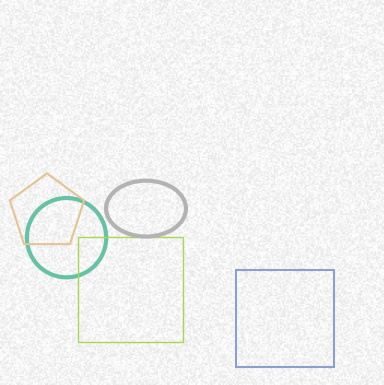[{"shape": "circle", "thickness": 3, "radius": 0.52, "center": [0.173, 0.383]}, {"shape": "square", "thickness": 1.5, "radius": 0.63, "center": [0.74, 0.172]}, {"shape": "square", "thickness": 1, "radius": 0.68, "center": [0.338, 0.248]}, {"shape": "pentagon", "thickness": 1.5, "radius": 0.51, "center": [0.122, 0.448]}, {"shape": "oval", "thickness": 3, "radius": 0.52, "center": [0.379, 0.458]}]